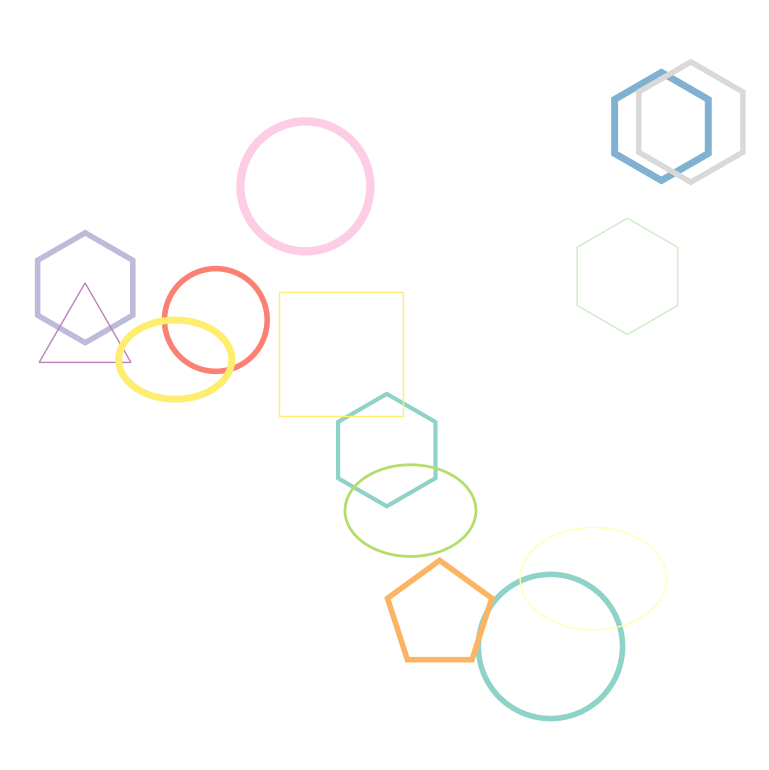[{"shape": "circle", "thickness": 2, "radius": 0.47, "center": [0.715, 0.16]}, {"shape": "hexagon", "thickness": 1.5, "radius": 0.37, "center": [0.502, 0.415]}, {"shape": "oval", "thickness": 0.5, "radius": 0.48, "center": [0.771, 0.248]}, {"shape": "hexagon", "thickness": 2, "radius": 0.36, "center": [0.111, 0.626]}, {"shape": "circle", "thickness": 2, "radius": 0.33, "center": [0.28, 0.584]}, {"shape": "hexagon", "thickness": 2.5, "radius": 0.35, "center": [0.859, 0.836]}, {"shape": "pentagon", "thickness": 2, "radius": 0.36, "center": [0.571, 0.201]}, {"shape": "oval", "thickness": 1, "radius": 0.43, "center": [0.533, 0.337]}, {"shape": "circle", "thickness": 3, "radius": 0.42, "center": [0.397, 0.758]}, {"shape": "hexagon", "thickness": 2, "radius": 0.39, "center": [0.897, 0.841]}, {"shape": "triangle", "thickness": 0.5, "radius": 0.34, "center": [0.11, 0.564]}, {"shape": "hexagon", "thickness": 0.5, "radius": 0.38, "center": [0.815, 0.641]}, {"shape": "oval", "thickness": 2.5, "radius": 0.37, "center": [0.228, 0.533]}, {"shape": "square", "thickness": 0.5, "radius": 0.4, "center": [0.443, 0.54]}]